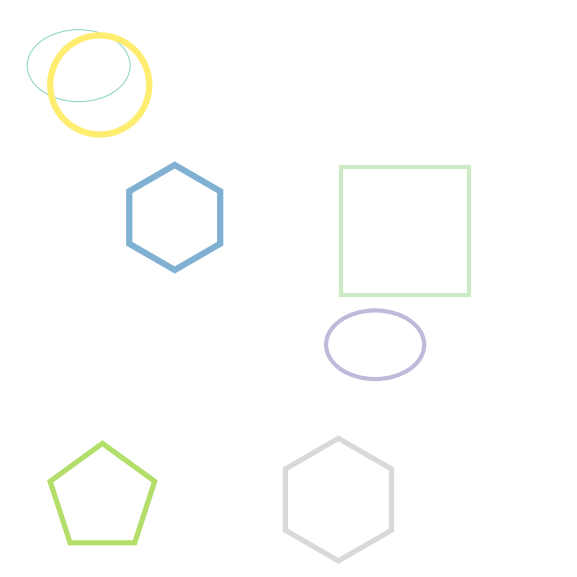[{"shape": "oval", "thickness": 0.5, "radius": 0.45, "center": [0.136, 0.885]}, {"shape": "oval", "thickness": 2, "radius": 0.42, "center": [0.65, 0.402]}, {"shape": "hexagon", "thickness": 3, "radius": 0.45, "center": [0.303, 0.623]}, {"shape": "pentagon", "thickness": 2.5, "radius": 0.48, "center": [0.177, 0.136]}, {"shape": "hexagon", "thickness": 2.5, "radius": 0.53, "center": [0.586, 0.134]}, {"shape": "square", "thickness": 2, "radius": 0.55, "center": [0.701, 0.599]}, {"shape": "circle", "thickness": 3, "radius": 0.43, "center": [0.173, 0.852]}]